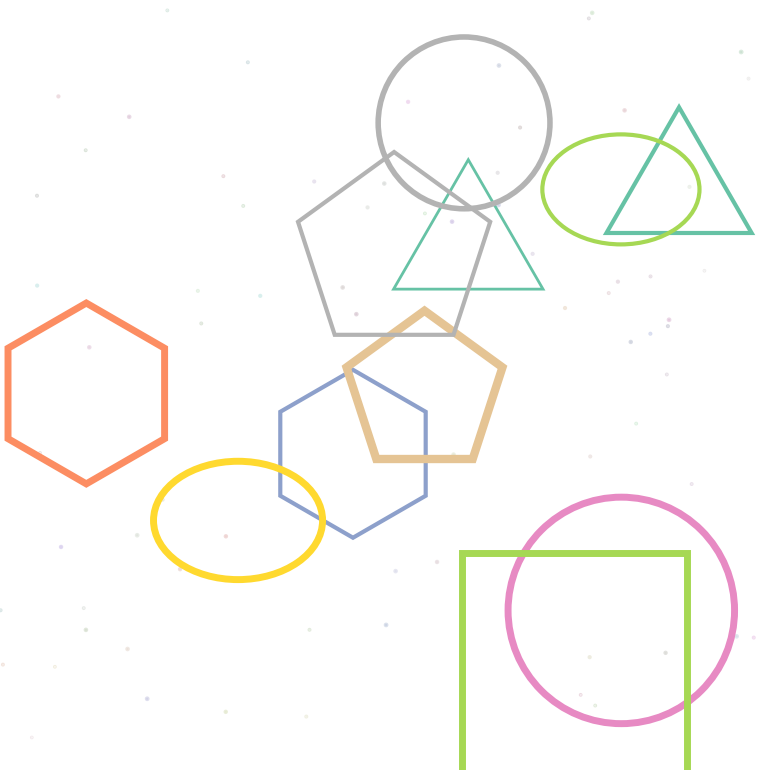[{"shape": "triangle", "thickness": 1, "radius": 0.56, "center": [0.608, 0.681]}, {"shape": "triangle", "thickness": 1.5, "radius": 0.54, "center": [0.882, 0.752]}, {"shape": "hexagon", "thickness": 2.5, "radius": 0.59, "center": [0.112, 0.489]}, {"shape": "hexagon", "thickness": 1.5, "radius": 0.55, "center": [0.458, 0.411]}, {"shape": "circle", "thickness": 2.5, "radius": 0.74, "center": [0.807, 0.207]}, {"shape": "oval", "thickness": 1.5, "radius": 0.51, "center": [0.806, 0.754]}, {"shape": "square", "thickness": 2.5, "radius": 0.73, "center": [0.746, 0.135]}, {"shape": "oval", "thickness": 2.5, "radius": 0.55, "center": [0.309, 0.324]}, {"shape": "pentagon", "thickness": 3, "radius": 0.53, "center": [0.551, 0.49]}, {"shape": "pentagon", "thickness": 1.5, "radius": 0.66, "center": [0.512, 0.671]}, {"shape": "circle", "thickness": 2, "radius": 0.56, "center": [0.603, 0.84]}]